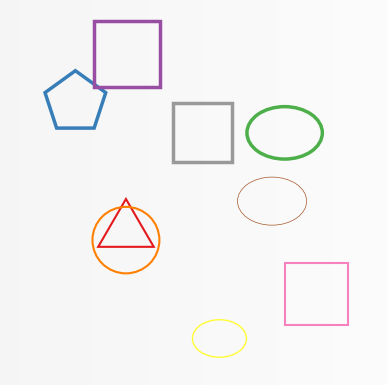[{"shape": "triangle", "thickness": 1.5, "radius": 0.41, "center": [0.325, 0.4]}, {"shape": "pentagon", "thickness": 2.5, "radius": 0.41, "center": [0.195, 0.734]}, {"shape": "oval", "thickness": 2.5, "radius": 0.49, "center": [0.735, 0.655]}, {"shape": "square", "thickness": 2.5, "radius": 0.43, "center": [0.327, 0.861]}, {"shape": "circle", "thickness": 1.5, "radius": 0.43, "center": [0.325, 0.376]}, {"shape": "oval", "thickness": 1, "radius": 0.35, "center": [0.566, 0.121]}, {"shape": "oval", "thickness": 0.5, "radius": 0.45, "center": [0.702, 0.478]}, {"shape": "square", "thickness": 1.5, "radius": 0.4, "center": [0.816, 0.236]}, {"shape": "square", "thickness": 2.5, "radius": 0.38, "center": [0.522, 0.656]}]